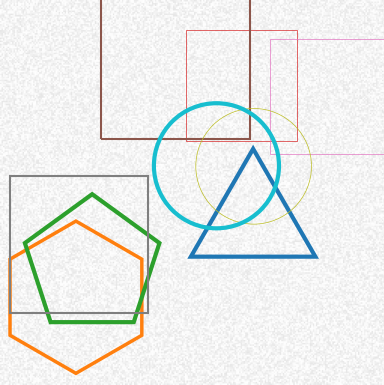[{"shape": "triangle", "thickness": 3, "radius": 0.93, "center": [0.657, 0.427]}, {"shape": "hexagon", "thickness": 2.5, "radius": 0.99, "center": [0.197, 0.228]}, {"shape": "pentagon", "thickness": 3, "radius": 0.92, "center": [0.239, 0.312]}, {"shape": "square", "thickness": 0.5, "radius": 0.72, "center": [0.628, 0.777]}, {"shape": "square", "thickness": 1.5, "radius": 0.97, "center": [0.456, 0.833]}, {"shape": "square", "thickness": 0.5, "radius": 0.75, "center": [0.851, 0.75]}, {"shape": "square", "thickness": 1.5, "radius": 0.89, "center": [0.205, 0.365]}, {"shape": "circle", "thickness": 0.5, "radius": 0.75, "center": [0.659, 0.568]}, {"shape": "circle", "thickness": 3, "radius": 0.81, "center": [0.562, 0.569]}]